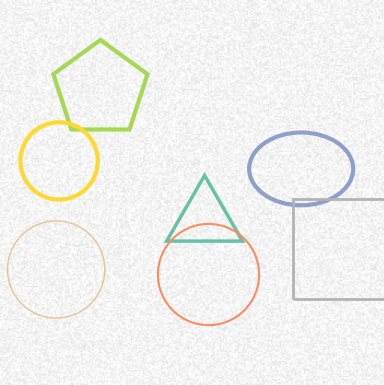[{"shape": "triangle", "thickness": 2.5, "radius": 0.57, "center": [0.531, 0.431]}, {"shape": "circle", "thickness": 1.5, "radius": 0.66, "center": [0.542, 0.287]}, {"shape": "oval", "thickness": 3, "radius": 0.68, "center": [0.782, 0.561]}, {"shape": "pentagon", "thickness": 3, "radius": 0.64, "center": [0.261, 0.768]}, {"shape": "circle", "thickness": 3, "radius": 0.5, "center": [0.153, 0.582]}, {"shape": "circle", "thickness": 1, "radius": 0.63, "center": [0.146, 0.3]}, {"shape": "square", "thickness": 2, "radius": 0.65, "center": [0.892, 0.354]}]